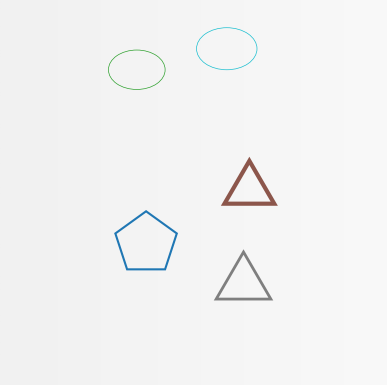[{"shape": "pentagon", "thickness": 1.5, "radius": 0.42, "center": [0.377, 0.368]}, {"shape": "oval", "thickness": 0.5, "radius": 0.37, "center": [0.353, 0.819]}, {"shape": "triangle", "thickness": 3, "radius": 0.37, "center": [0.644, 0.508]}, {"shape": "triangle", "thickness": 2, "radius": 0.41, "center": [0.628, 0.264]}, {"shape": "oval", "thickness": 0.5, "radius": 0.39, "center": [0.585, 0.873]}]